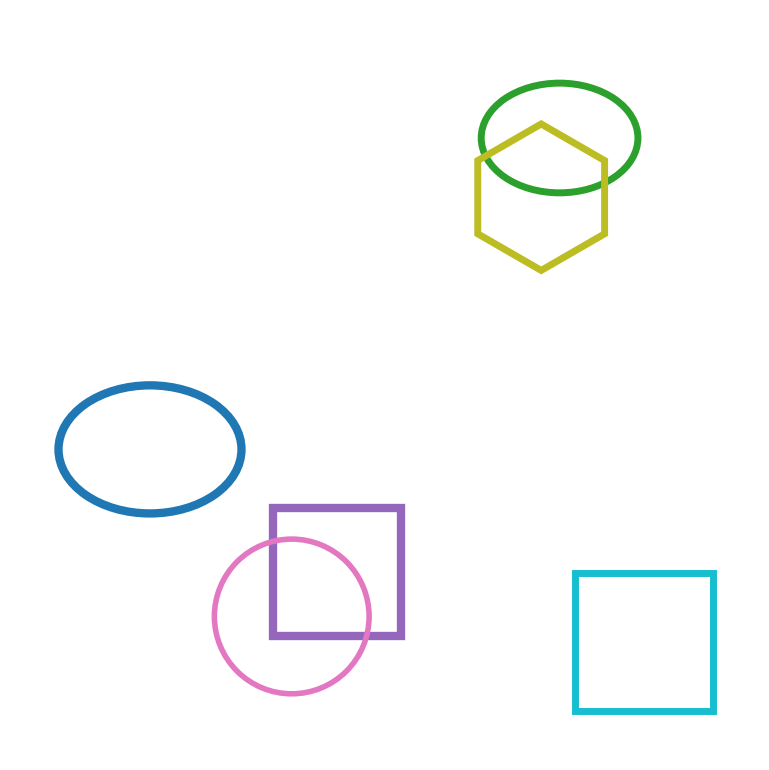[{"shape": "oval", "thickness": 3, "radius": 0.59, "center": [0.195, 0.416]}, {"shape": "oval", "thickness": 2.5, "radius": 0.51, "center": [0.727, 0.821]}, {"shape": "square", "thickness": 3, "radius": 0.42, "center": [0.437, 0.258]}, {"shape": "circle", "thickness": 2, "radius": 0.5, "center": [0.379, 0.199]}, {"shape": "hexagon", "thickness": 2.5, "radius": 0.48, "center": [0.703, 0.744]}, {"shape": "square", "thickness": 2.5, "radius": 0.45, "center": [0.837, 0.166]}]